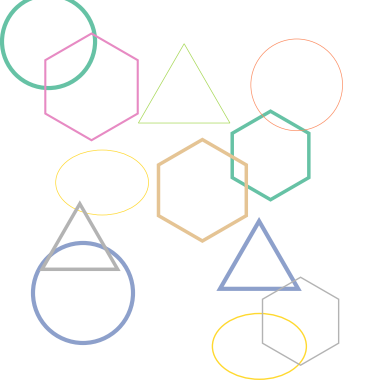[{"shape": "hexagon", "thickness": 2.5, "radius": 0.57, "center": [0.703, 0.596]}, {"shape": "circle", "thickness": 3, "radius": 0.6, "center": [0.126, 0.892]}, {"shape": "circle", "thickness": 0.5, "radius": 0.6, "center": [0.771, 0.78]}, {"shape": "triangle", "thickness": 3, "radius": 0.59, "center": [0.673, 0.308]}, {"shape": "circle", "thickness": 3, "radius": 0.65, "center": [0.216, 0.239]}, {"shape": "hexagon", "thickness": 1.5, "radius": 0.69, "center": [0.238, 0.774]}, {"shape": "triangle", "thickness": 0.5, "radius": 0.69, "center": [0.478, 0.749]}, {"shape": "oval", "thickness": 1, "radius": 0.61, "center": [0.674, 0.1]}, {"shape": "oval", "thickness": 0.5, "radius": 0.6, "center": [0.265, 0.526]}, {"shape": "hexagon", "thickness": 2.5, "radius": 0.66, "center": [0.526, 0.506]}, {"shape": "triangle", "thickness": 2.5, "radius": 0.57, "center": [0.207, 0.357]}, {"shape": "hexagon", "thickness": 1, "radius": 0.57, "center": [0.781, 0.166]}]